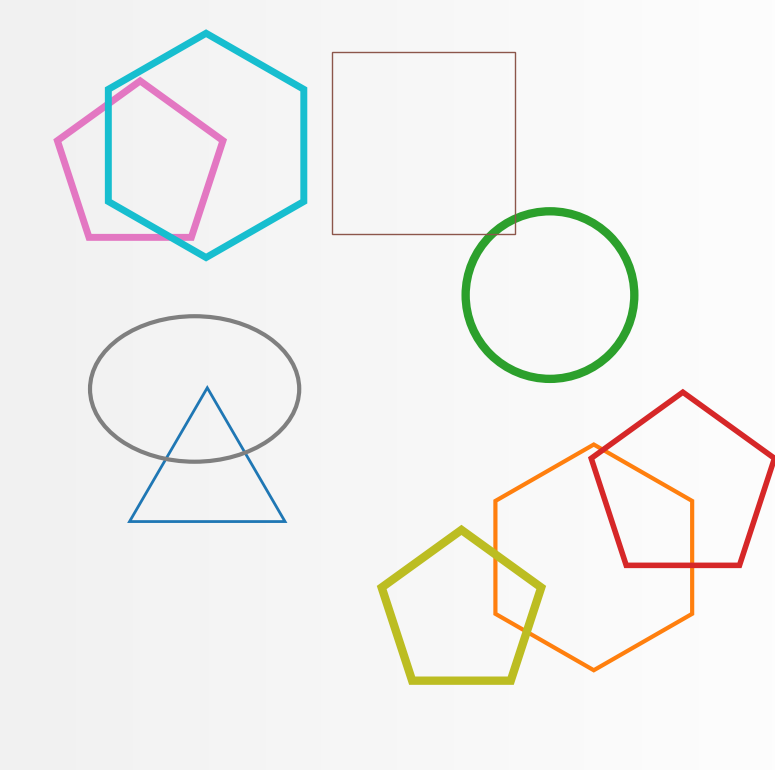[{"shape": "triangle", "thickness": 1, "radius": 0.58, "center": [0.267, 0.381]}, {"shape": "hexagon", "thickness": 1.5, "radius": 0.73, "center": [0.766, 0.276]}, {"shape": "circle", "thickness": 3, "radius": 0.54, "center": [0.71, 0.617]}, {"shape": "pentagon", "thickness": 2, "radius": 0.62, "center": [0.881, 0.366]}, {"shape": "square", "thickness": 0.5, "radius": 0.59, "center": [0.547, 0.815]}, {"shape": "pentagon", "thickness": 2.5, "radius": 0.56, "center": [0.181, 0.783]}, {"shape": "oval", "thickness": 1.5, "radius": 0.67, "center": [0.251, 0.495]}, {"shape": "pentagon", "thickness": 3, "radius": 0.54, "center": [0.595, 0.204]}, {"shape": "hexagon", "thickness": 2.5, "radius": 0.73, "center": [0.266, 0.811]}]